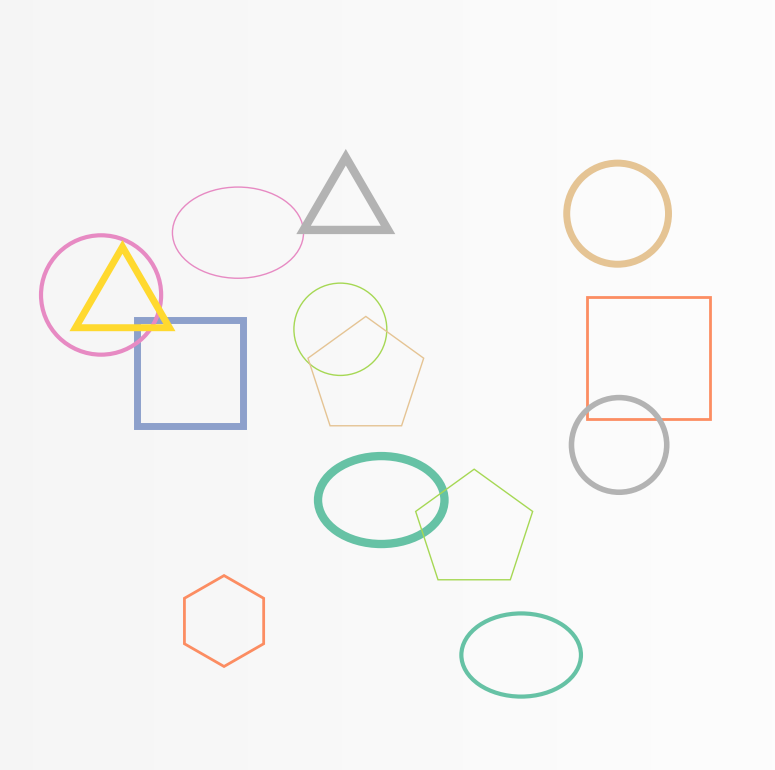[{"shape": "oval", "thickness": 1.5, "radius": 0.39, "center": [0.672, 0.149]}, {"shape": "oval", "thickness": 3, "radius": 0.41, "center": [0.492, 0.351]}, {"shape": "square", "thickness": 1, "radius": 0.4, "center": [0.837, 0.535]}, {"shape": "hexagon", "thickness": 1, "radius": 0.3, "center": [0.289, 0.193]}, {"shape": "square", "thickness": 2.5, "radius": 0.34, "center": [0.246, 0.516]}, {"shape": "circle", "thickness": 1.5, "radius": 0.39, "center": [0.13, 0.617]}, {"shape": "oval", "thickness": 0.5, "radius": 0.42, "center": [0.307, 0.698]}, {"shape": "pentagon", "thickness": 0.5, "radius": 0.4, "center": [0.612, 0.311]}, {"shape": "circle", "thickness": 0.5, "radius": 0.3, "center": [0.439, 0.572]}, {"shape": "triangle", "thickness": 2.5, "radius": 0.35, "center": [0.158, 0.609]}, {"shape": "pentagon", "thickness": 0.5, "radius": 0.39, "center": [0.472, 0.511]}, {"shape": "circle", "thickness": 2.5, "radius": 0.33, "center": [0.797, 0.723]}, {"shape": "circle", "thickness": 2, "radius": 0.31, "center": [0.799, 0.422]}, {"shape": "triangle", "thickness": 3, "radius": 0.31, "center": [0.446, 0.733]}]